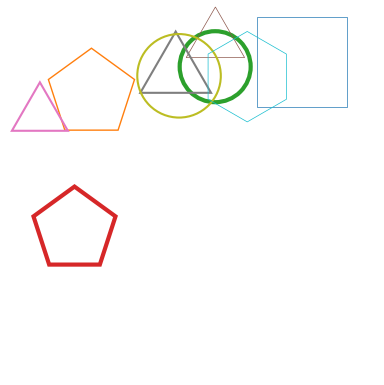[{"shape": "square", "thickness": 0.5, "radius": 0.58, "center": [0.784, 0.84]}, {"shape": "pentagon", "thickness": 1, "radius": 0.59, "center": [0.238, 0.757]}, {"shape": "circle", "thickness": 3, "radius": 0.46, "center": [0.559, 0.827]}, {"shape": "pentagon", "thickness": 3, "radius": 0.56, "center": [0.194, 0.403]}, {"shape": "triangle", "thickness": 0.5, "radius": 0.44, "center": [0.559, 0.894]}, {"shape": "triangle", "thickness": 1.5, "radius": 0.42, "center": [0.104, 0.702]}, {"shape": "triangle", "thickness": 1.5, "radius": 0.53, "center": [0.456, 0.812]}, {"shape": "circle", "thickness": 1.5, "radius": 0.54, "center": [0.465, 0.803]}, {"shape": "hexagon", "thickness": 0.5, "radius": 0.59, "center": [0.642, 0.801]}]